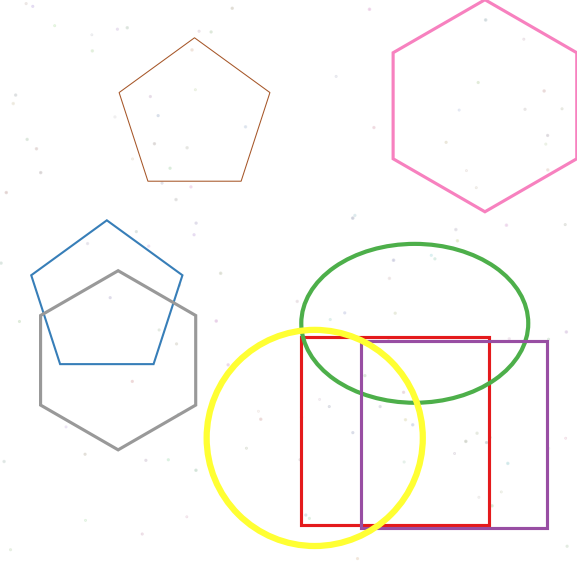[{"shape": "square", "thickness": 1.5, "radius": 0.82, "center": [0.684, 0.253]}, {"shape": "pentagon", "thickness": 1, "radius": 0.69, "center": [0.185, 0.48]}, {"shape": "oval", "thickness": 2, "radius": 0.98, "center": [0.718, 0.439]}, {"shape": "square", "thickness": 1.5, "radius": 0.81, "center": [0.787, 0.247]}, {"shape": "circle", "thickness": 3, "radius": 0.94, "center": [0.545, 0.241]}, {"shape": "pentagon", "thickness": 0.5, "radius": 0.69, "center": [0.337, 0.796]}, {"shape": "hexagon", "thickness": 1.5, "radius": 0.92, "center": [0.84, 0.816]}, {"shape": "hexagon", "thickness": 1.5, "radius": 0.78, "center": [0.205, 0.375]}]